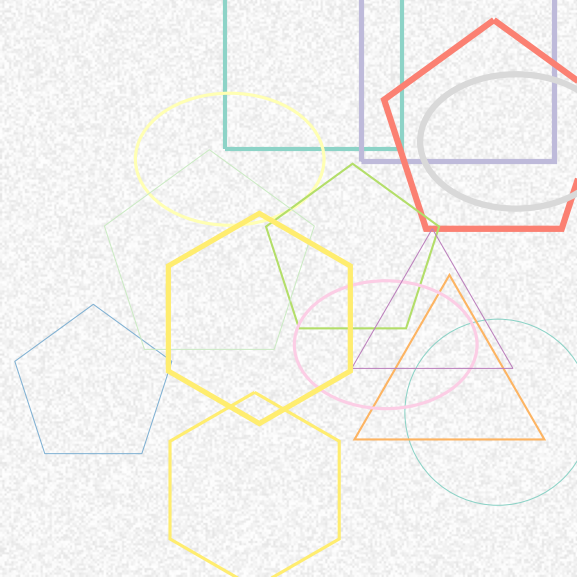[{"shape": "circle", "thickness": 0.5, "radius": 0.81, "center": [0.862, 0.285]}, {"shape": "square", "thickness": 2, "radius": 0.77, "center": [0.543, 0.895]}, {"shape": "oval", "thickness": 1.5, "radius": 0.82, "center": [0.398, 0.723]}, {"shape": "square", "thickness": 2.5, "radius": 0.83, "center": [0.792, 0.887]}, {"shape": "pentagon", "thickness": 3, "radius": 1.0, "center": [0.855, 0.765]}, {"shape": "pentagon", "thickness": 0.5, "radius": 0.71, "center": [0.162, 0.329]}, {"shape": "triangle", "thickness": 1, "radius": 0.95, "center": [0.778, 0.333]}, {"shape": "pentagon", "thickness": 1, "radius": 0.79, "center": [0.611, 0.558]}, {"shape": "oval", "thickness": 1.5, "radius": 0.79, "center": [0.668, 0.402]}, {"shape": "oval", "thickness": 3, "radius": 0.83, "center": [0.894, 0.754]}, {"shape": "triangle", "thickness": 0.5, "radius": 0.81, "center": [0.749, 0.442]}, {"shape": "pentagon", "thickness": 0.5, "radius": 0.96, "center": [0.362, 0.549]}, {"shape": "hexagon", "thickness": 2.5, "radius": 0.91, "center": [0.449, 0.448]}, {"shape": "hexagon", "thickness": 1.5, "radius": 0.85, "center": [0.441, 0.151]}]